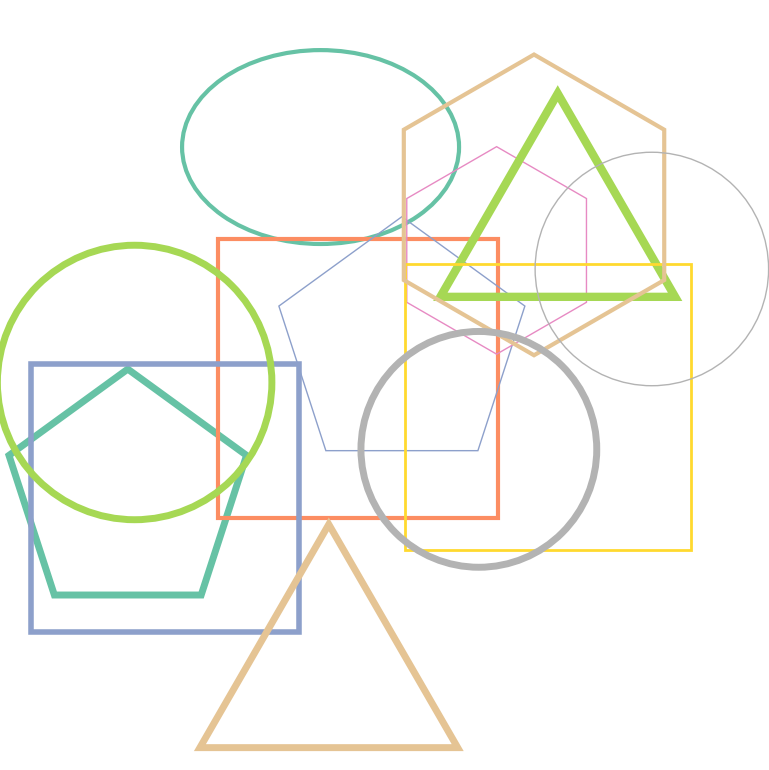[{"shape": "pentagon", "thickness": 2.5, "radius": 0.81, "center": [0.166, 0.358]}, {"shape": "oval", "thickness": 1.5, "radius": 0.9, "center": [0.416, 0.809]}, {"shape": "square", "thickness": 1.5, "radius": 0.91, "center": [0.465, 0.508]}, {"shape": "square", "thickness": 2, "radius": 0.87, "center": [0.214, 0.353]}, {"shape": "pentagon", "thickness": 0.5, "radius": 0.84, "center": [0.522, 0.551]}, {"shape": "hexagon", "thickness": 0.5, "radius": 0.67, "center": [0.645, 0.675]}, {"shape": "circle", "thickness": 2.5, "radius": 0.89, "center": [0.175, 0.503]}, {"shape": "triangle", "thickness": 3, "radius": 0.88, "center": [0.724, 0.703]}, {"shape": "square", "thickness": 1, "radius": 0.93, "center": [0.712, 0.471]}, {"shape": "hexagon", "thickness": 1.5, "radius": 0.98, "center": [0.694, 0.734]}, {"shape": "triangle", "thickness": 2.5, "radius": 0.97, "center": [0.427, 0.126]}, {"shape": "circle", "thickness": 0.5, "radius": 0.76, "center": [0.847, 0.651]}, {"shape": "circle", "thickness": 2.5, "radius": 0.77, "center": [0.622, 0.416]}]